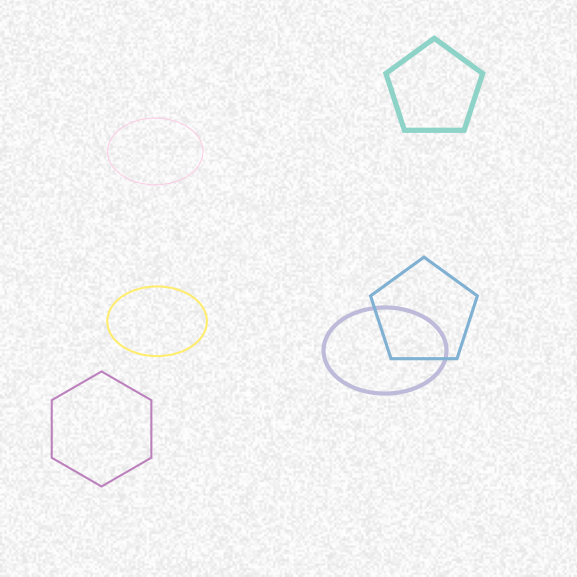[{"shape": "pentagon", "thickness": 2.5, "radius": 0.44, "center": [0.752, 0.845]}, {"shape": "oval", "thickness": 2, "radius": 0.53, "center": [0.667, 0.392]}, {"shape": "pentagon", "thickness": 1.5, "radius": 0.49, "center": [0.734, 0.457]}, {"shape": "oval", "thickness": 0.5, "radius": 0.41, "center": [0.269, 0.737]}, {"shape": "hexagon", "thickness": 1, "radius": 0.5, "center": [0.176, 0.256]}, {"shape": "oval", "thickness": 1, "radius": 0.43, "center": [0.272, 0.443]}]